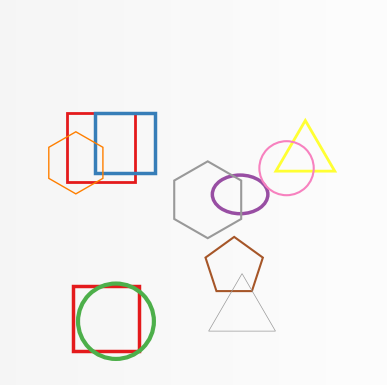[{"shape": "square", "thickness": 2.5, "radius": 0.43, "center": [0.274, 0.173]}, {"shape": "square", "thickness": 2, "radius": 0.44, "center": [0.261, 0.617]}, {"shape": "square", "thickness": 2.5, "radius": 0.39, "center": [0.323, 0.629]}, {"shape": "circle", "thickness": 3, "radius": 0.49, "center": [0.299, 0.166]}, {"shape": "oval", "thickness": 2.5, "radius": 0.36, "center": [0.62, 0.495]}, {"shape": "hexagon", "thickness": 1, "radius": 0.4, "center": [0.196, 0.577]}, {"shape": "triangle", "thickness": 2, "radius": 0.44, "center": [0.788, 0.599]}, {"shape": "pentagon", "thickness": 1.5, "radius": 0.39, "center": [0.604, 0.307]}, {"shape": "circle", "thickness": 1.5, "radius": 0.35, "center": [0.739, 0.563]}, {"shape": "hexagon", "thickness": 1.5, "radius": 0.5, "center": [0.536, 0.481]}, {"shape": "triangle", "thickness": 0.5, "radius": 0.5, "center": [0.625, 0.19]}]